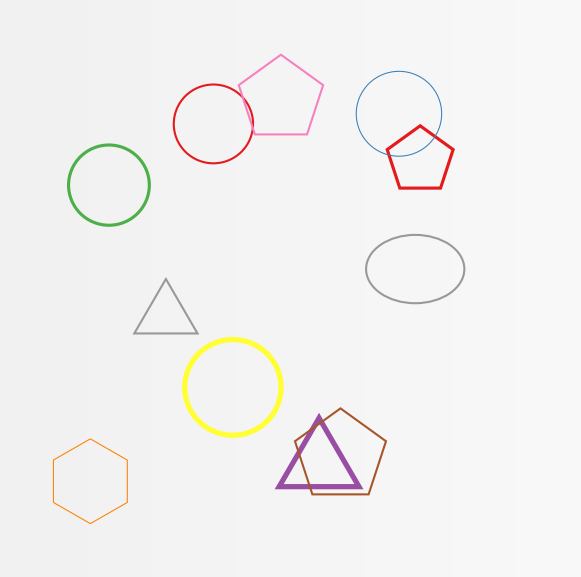[{"shape": "pentagon", "thickness": 1.5, "radius": 0.3, "center": [0.723, 0.722]}, {"shape": "circle", "thickness": 1, "radius": 0.34, "center": [0.367, 0.785]}, {"shape": "circle", "thickness": 0.5, "radius": 0.37, "center": [0.686, 0.802]}, {"shape": "circle", "thickness": 1.5, "radius": 0.35, "center": [0.187, 0.679]}, {"shape": "triangle", "thickness": 2.5, "radius": 0.4, "center": [0.549, 0.196]}, {"shape": "hexagon", "thickness": 0.5, "radius": 0.37, "center": [0.155, 0.166]}, {"shape": "circle", "thickness": 2.5, "radius": 0.41, "center": [0.401, 0.328]}, {"shape": "pentagon", "thickness": 1, "radius": 0.41, "center": [0.586, 0.21]}, {"shape": "pentagon", "thickness": 1, "radius": 0.38, "center": [0.483, 0.828]}, {"shape": "oval", "thickness": 1, "radius": 0.42, "center": [0.714, 0.533]}, {"shape": "triangle", "thickness": 1, "radius": 0.31, "center": [0.285, 0.453]}]